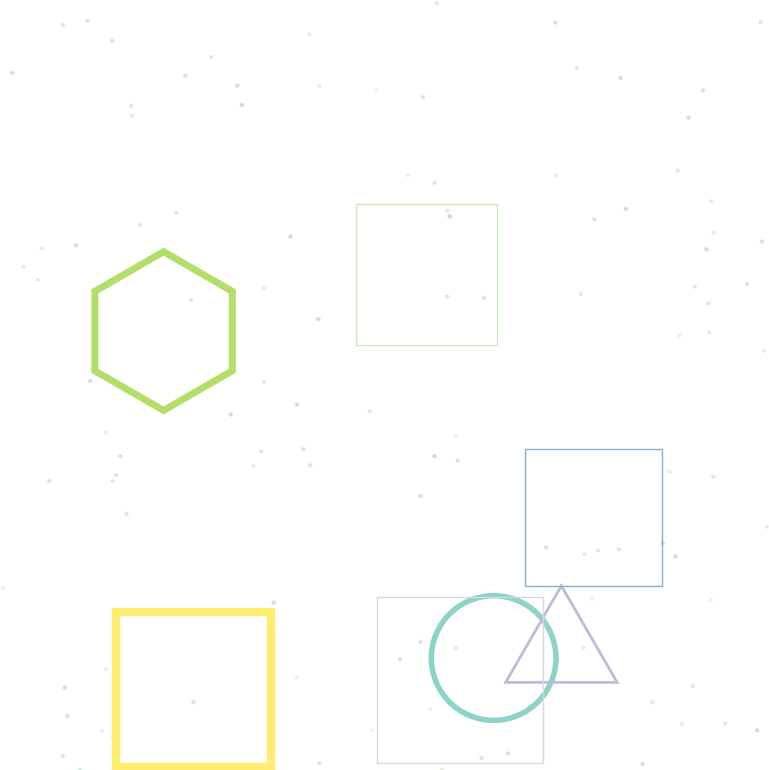[{"shape": "circle", "thickness": 2, "radius": 0.4, "center": [0.641, 0.145]}, {"shape": "triangle", "thickness": 1, "radius": 0.42, "center": [0.729, 0.156]}, {"shape": "square", "thickness": 0.5, "radius": 0.45, "center": [0.77, 0.328]}, {"shape": "hexagon", "thickness": 2.5, "radius": 0.52, "center": [0.212, 0.57]}, {"shape": "square", "thickness": 0.5, "radius": 0.54, "center": [0.598, 0.117]}, {"shape": "square", "thickness": 0.5, "radius": 0.46, "center": [0.554, 0.644]}, {"shape": "square", "thickness": 3, "radius": 0.5, "center": [0.251, 0.105]}]